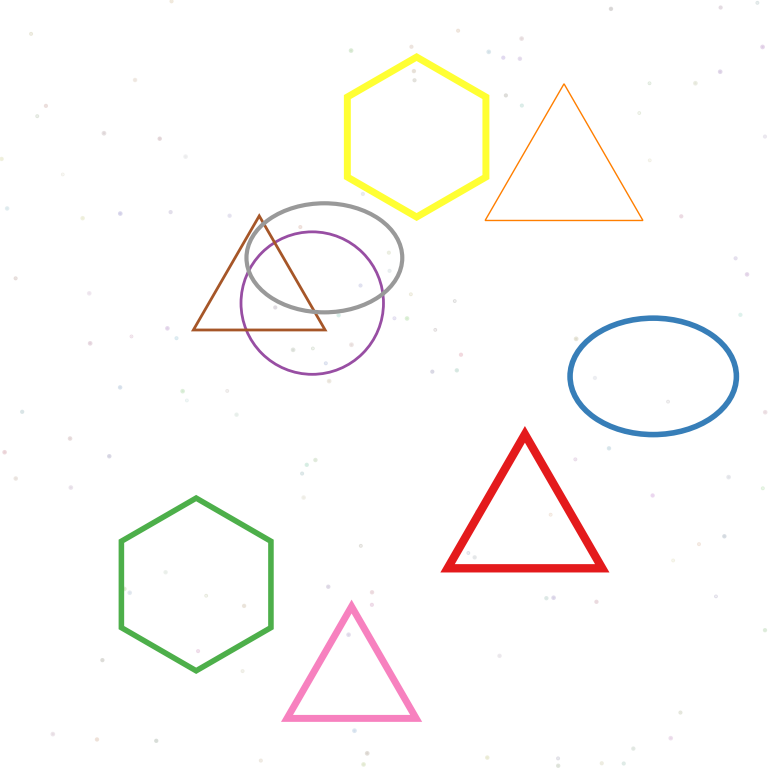[{"shape": "triangle", "thickness": 3, "radius": 0.58, "center": [0.682, 0.32]}, {"shape": "oval", "thickness": 2, "radius": 0.54, "center": [0.848, 0.511]}, {"shape": "hexagon", "thickness": 2, "radius": 0.56, "center": [0.255, 0.241]}, {"shape": "circle", "thickness": 1, "radius": 0.46, "center": [0.406, 0.606]}, {"shape": "triangle", "thickness": 0.5, "radius": 0.59, "center": [0.732, 0.773]}, {"shape": "hexagon", "thickness": 2.5, "radius": 0.52, "center": [0.541, 0.822]}, {"shape": "triangle", "thickness": 1, "radius": 0.49, "center": [0.337, 0.621]}, {"shape": "triangle", "thickness": 2.5, "radius": 0.48, "center": [0.457, 0.115]}, {"shape": "oval", "thickness": 1.5, "radius": 0.51, "center": [0.421, 0.665]}]